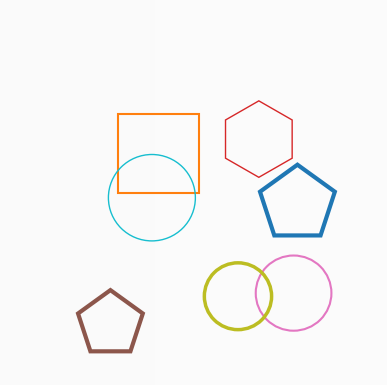[{"shape": "pentagon", "thickness": 3, "radius": 0.51, "center": [0.768, 0.471]}, {"shape": "square", "thickness": 1.5, "radius": 0.52, "center": [0.409, 0.601]}, {"shape": "hexagon", "thickness": 1, "radius": 0.5, "center": [0.668, 0.639]}, {"shape": "pentagon", "thickness": 3, "radius": 0.44, "center": [0.285, 0.159]}, {"shape": "circle", "thickness": 1.5, "radius": 0.49, "center": [0.758, 0.239]}, {"shape": "circle", "thickness": 2.5, "radius": 0.43, "center": [0.614, 0.231]}, {"shape": "circle", "thickness": 1, "radius": 0.56, "center": [0.392, 0.486]}]